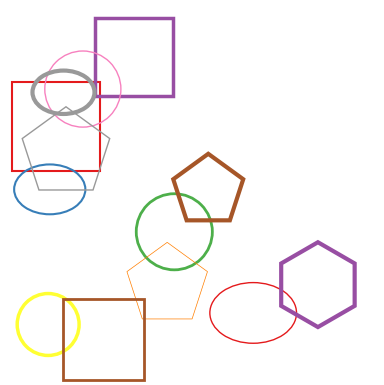[{"shape": "oval", "thickness": 1, "radius": 0.56, "center": [0.658, 0.187]}, {"shape": "square", "thickness": 1.5, "radius": 0.58, "center": [0.145, 0.67]}, {"shape": "oval", "thickness": 1.5, "radius": 0.46, "center": [0.129, 0.508]}, {"shape": "circle", "thickness": 2, "radius": 0.49, "center": [0.453, 0.398]}, {"shape": "square", "thickness": 2.5, "radius": 0.51, "center": [0.348, 0.851]}, {"shape": "hexagon", "thickness": 3, "radius": 0.55, "center": [0.826, 0.261]}, {"shape": "pentagon", "thickness": 0.5, "radius": 0.55, "center": [0.434, 0.261]}, {"shape": "circle", "thickness": 2.5, "radius": 0.4, "center": [0.125, 0.157]}, {"shape": "square", "thickness": 2, "radius": 0.53, "center": [0.269, 0.117]}, {"shape": "pentagon", "thickness": 3, "radius": 0.48, "center": [0.541, 0.505]}, {"shape": "circle", "thickness": 1, "radius": 0.49, "center": [0.215, 0.769]}, {"shape": "pentagon", "thickness": 1, "radius": 0.6, "center": [0.171, 0.603]}, {"shape": "oval", "thickness": 3, "radius": 0.4, "center": [0.165, 0.76]}]